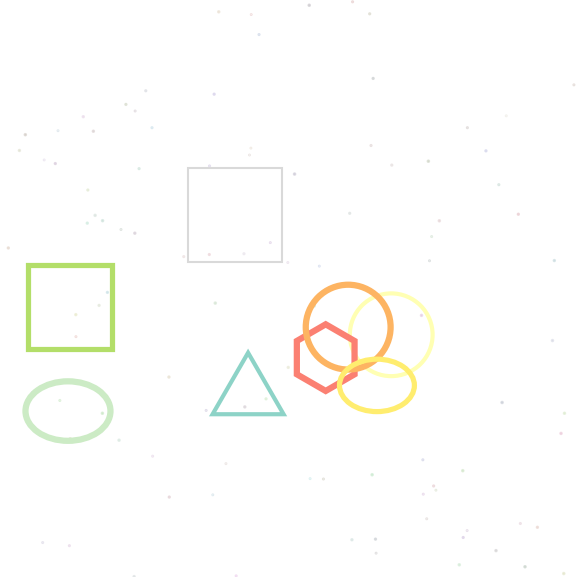[{"shape": "triangle", "thickness": 2, "radius": 0.35, "center": [0.43, 0.317]}, {"shape": "circle", "thickness": 2, "radius": 0.36, "center": [0.677, 0.419]}, {"shape": "hexagon", "thickness": 3, "radius": 0.29, "center": [0.564, 0.38]}, {"shape": "circle", "thickness": 3, "radius": 0.37, "center": [0.603, 0.433]}, {"shape": "square", "thickness": 2.5, "radius": 0.36, "center": [0.121, 0.467]}, {"shape": "square", "thickness": 1, "radius": 0.41, "center": [0.406, 0.626]}, {"shape": "oval", "thickness": 3, "radius": 0.37, "center": [0.118, 0.287]}, {"shape": "oval", "thickness": 2.5, "radius": 0.32, "center": [0.653, 0.332]}]